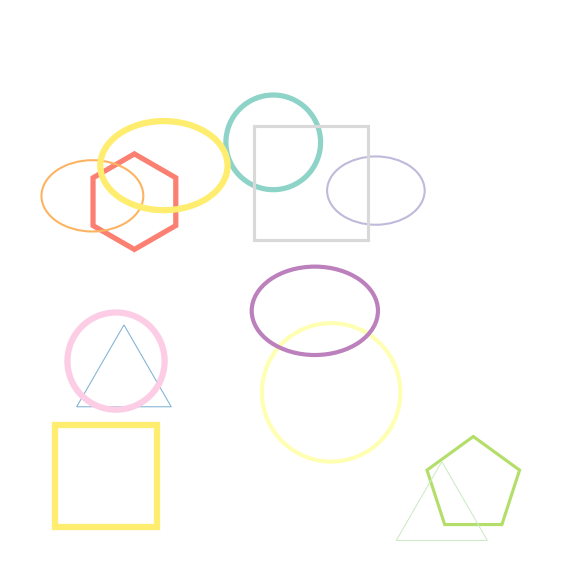[{"shape": "circle", "thickness": 2.5, "radius": 0.41, "center": [0.473, 0.753]}, {"shape": "circle", "thickness": 2, "radius": 0.6, "center": [0.573, 0.32]}, {"shape": "oval", "thickness": 1, "radius": 0.42, "center": [0.651, 0.669]}, {"shape": "hexagon", "thickness": 2.5, "radius": 0.41, "center": [0.233, 0.65]}, {"shape": "triangle", "thickness": 0.5, "radius": 0.47, "center": [0.215, 0.342]}, {"shape": "oval", "thickness": 1, "radius": 0.44, "center": [0.16, 0.66]}, {"shape": "pentagon", "thickness": 1.5, "radius": 0.42, "center": [0.82, 0.159]}, {"shape": "circle", "thickness": 3, "radius": 0.42, "center": [0.201, 0.374]}, {"shape": "square", "thickness": 1.5, "radius": 0.49, "center": [0.539, 0.682]}, {"shape": "oval", "thickness": 2, "radius": 0.55, "center": [0.545, 0.461]}, {"shape": "triangle", "thickness": 0.5, "radius": 0.46, "center": [0.765, 0.109]}, {"shape": "square", "thickness": 3, "radius": 0.44, "center": [0.183, 0.175]}, {"shape": "oval", "thickness": 3, "radius": 0.55, "center": [0.284, 0.712]}]